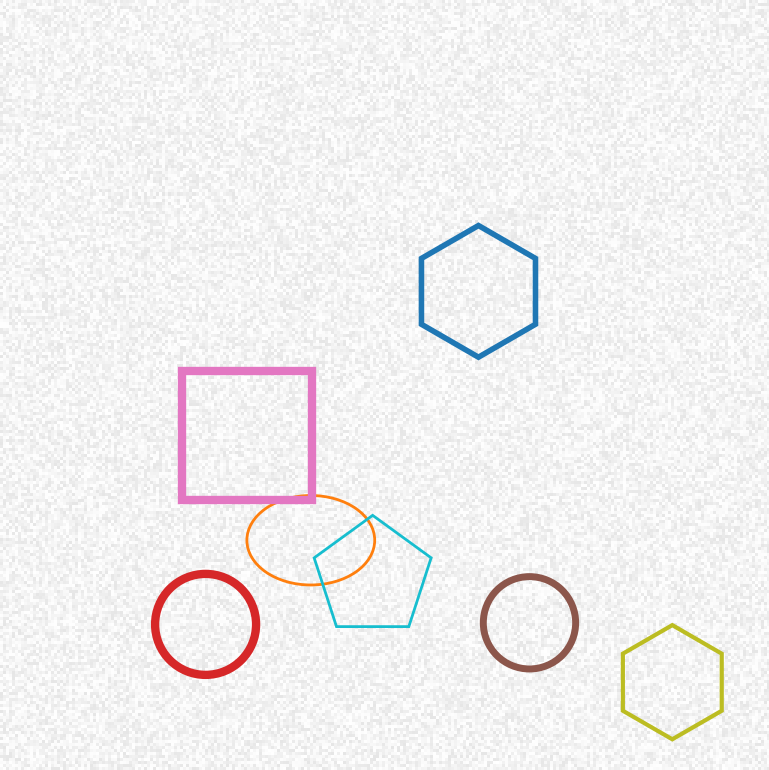[{"shape": "hexagon", "thickness": 2, "radius": 0.43, "center": [0.621, 0.622]}, {"shape": "oval", "thickness": 1, "radius": 0.41, "center": [0.404, 0.298]}, {"shape": "circle", "thickness": 3, "radius": 0.33, "center": [0.267, 0.189]}, {"shape": "circle", "thickness": 2.5, "radius": 0.3, "center": [0.688, 0.191]}, {"shape": "square", "thickness": 3, "radius": 0.42, "center": [0.32, 0.435]}, {"shape": "hexagon", "thickness": 1.5, "radius": 0.37, "center": [0.873, 0.114]}, {"shape": "pentagon", "thickness": 1, "radius": 0.4, "center": [0.484, 0.251]}]